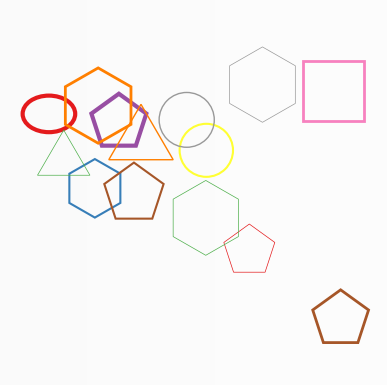[{"shape": "oval", "thickness": 3, "radius": 0.34, "center": [0.126, 0.704]}, {"shape": "pentagon", "thickness": 0.5, "radius": 0.35, "center": [0.643, 0.349]}, {"shape": "hexagon", "thickness": 1.5, "radius": 0.38, "center": [0.245, 0.511]}, {"shape": "hexagon", "thickness": 0.5, "radius": 0.49, "center": [0.531, 0.434]}, {"shape": "triangle", "thickness": 0.5, "radius": 0.39, "center": [0.164, 0.584]}, {"shape": "pentagon", "thickness": 3, "radius": 0.37, "center": [0.307, 0.682]}, {"shape": "triangle", "thickness": 1, "radius": 0.48, "center": [0.364, 0.633]}, {"shape": "hexagon", "thickness": 2, "radius": 0.49, "center": [0.253, 0.726]}, {"shape": "circle", "thickness": 1.5, "radius": 0.34, "center": [0.532, 0.61]}, {"shape": "pentagon", "thickness": 2, "radius": 0.38, "center": [0.879, 0.171]}, {"shape": "pentagon", "thickness": 1.5, "radius": 0.4, "center": [0.346, 0.497]}, {"shape": "square", "thickness": 2, "radius": 0.39, "center": [0.86, 0.764]}, {"shape": "circle", "thickness": 1, "radius": 0.36, "center": [0.482, 0.689]}, {"shape": "hexagon", "thickness": 0.5, "radius": 0.49, "center": [0.677, 0.78]}]